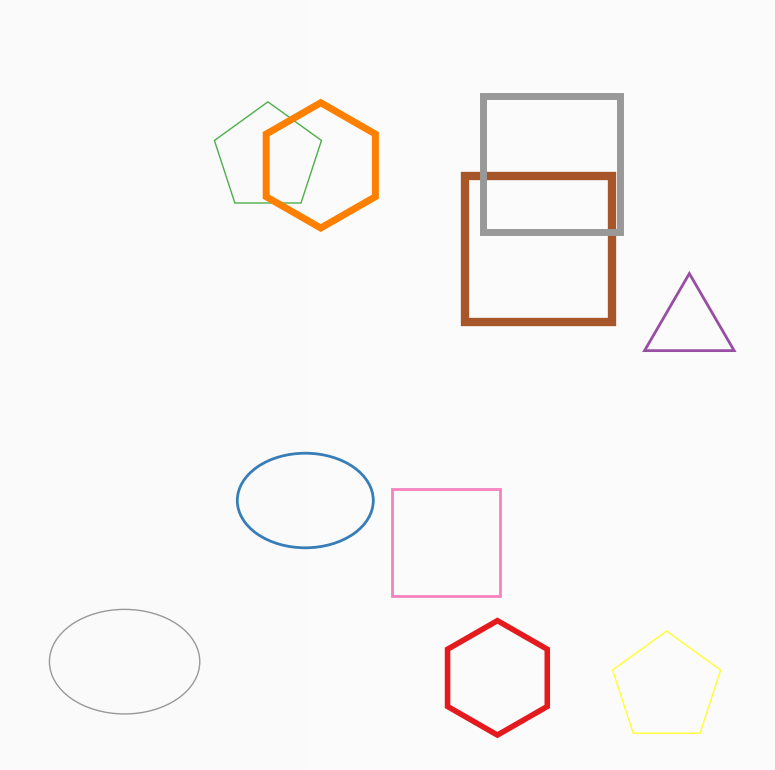[{"shape": "hexagon", "thickness": 2, "radius": 0.37, "center": [0.642, 0.12]}, {"shape": "oval", "thickness": 1, "radius": 0.44, "center": [0.394, 0.35]}, {"shape": "pentagon", "thickness": 0.5, "radius": 0.36, "center": [0.346, 0.795]}, {"shape": "triangle", "thickness": 1, "radius": 0.33, "center": [0.889, 0.578]}, {"shape": "hexagon", "thickness": 2.5, "radius": 0.41, "center": [0.414, 0.785]}, {"shape": "pentagon", "thickness": 0.5, "radius": 0.37, "center": [0.86, 0.107]}, {"shape": "square", "thickness": 3, "radius": 0.47, "center": [0.695, 0.676]}, {"shape": "square", "thickness": 1, "radius": 0.35, "center": [0.575, 0.295]}, {"shape": "square", "thickness": 2.5, "radius": 0.44, "center": [0.711, 0.787]}, {"shape": "oval", "thickness": 0.5, "radius": 0.49, "center": [0.161, 0.141]}]